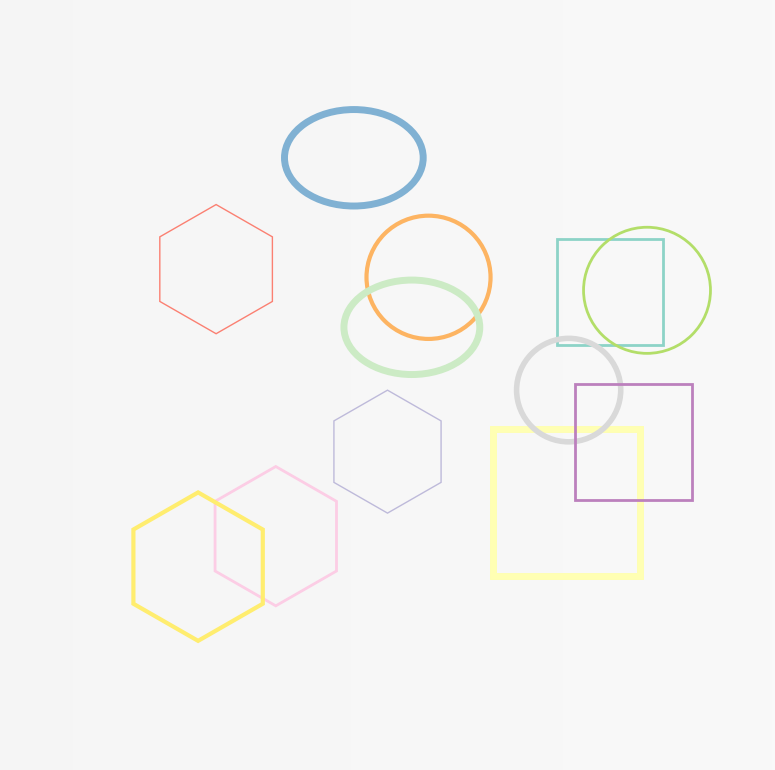[{"shape": "square", "thickness": 1, "radius": 0.34, "center": [0.787, 0.621]}, {"shape": "square", "thickness": 2.5, "radius": 0.48, "center": [0.731, 0.347]}, {"shape": "hexagon", "thickness": 0.5, "radius": 0.4, "center": [0.5, 0.413]}, {"shape": "hexagon", "thickness": 0.5, "radius": 0.42, "center": [0.279, 0.65]}, {"shape": "oval", "thickness": 2.5, "radius": 0.45, "center": [0.457, 0.795]}, {"shape": "circle", "thickness": 1.5, "radius": 0.4, "center": [0.553, 0.64]}, {"shape": "circle", "thickness": 1, "radius": 0.41, "center": [0.835, 0.623]}, {"shape": "hexagon", "thickness": 1, "radius": 0.45, "center": [0.356, 0.304]}, {"shape": "circle", "thickness": 2, "radius": 0.34, "center": [0.734, 0.493]}, {"shape": "square", "thickness": 1, "radius": 0.38, "center": [0.818, 0.426]}, {"shape": "oval", "thickness": 2.5, "radius": 0.44, "center": [0.531, 0.575]}, {"shape": "hexagon", "thickness": 1.5, "radius": 0.48, "center": [0.256, 0.264]}]